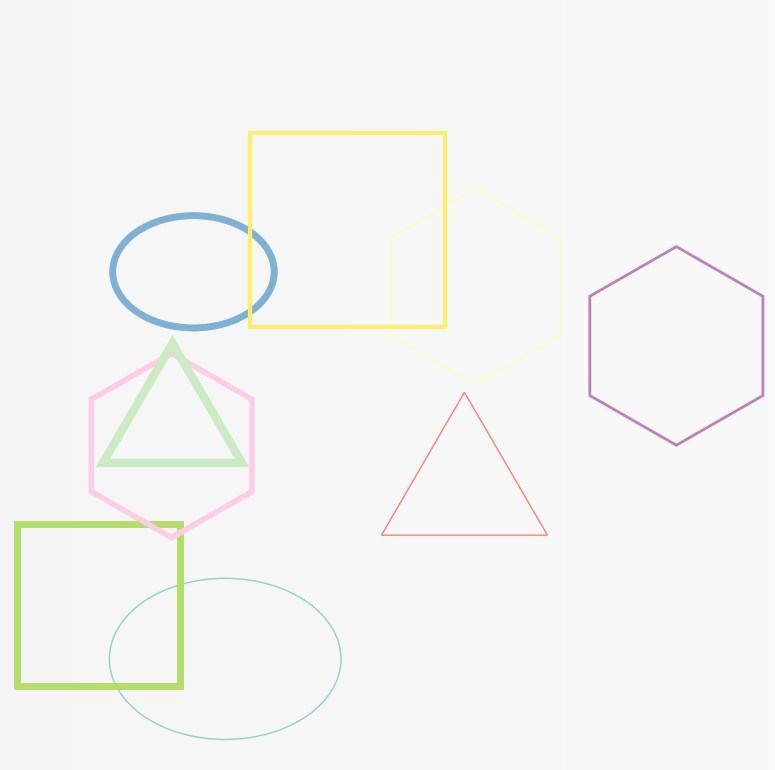[{"shape": "oval", "thickness": 0.5, "radius": 0.75, "center": [0.291, 0.144]}, {"shape": "hexagon", "thickness": 0.5, "radius": 0.63, "center": [0.614, 0.628]}, {"shape": "triangle", "thickness": 0.5, "radius": 0.62, "center": [0.599, 0.367]}, {"shape": "oval", "thickness": 2.5, "radius": 0.52, "center": [0.25, 0.647]}, {"shape": "square", "thickness": 2.5, "radius": 0.53, "center": [0.127, 0.214]}, {"shape": "hexagon", "thickness": 2, "radius": 0.6, "center": [0.222, 0.422]}, {"shape": "hexagon", "thickness": 1, "radius": 0.64, "center": [0.873, 0.551]}, {"shape": "triangle", "thickness": 3, "radius": 0.52, "center": [0.223, 0.451]}, {"shape": "square", "thickness": 1.5, "radius": 0.63, "center": [0.448, 0.701]}]